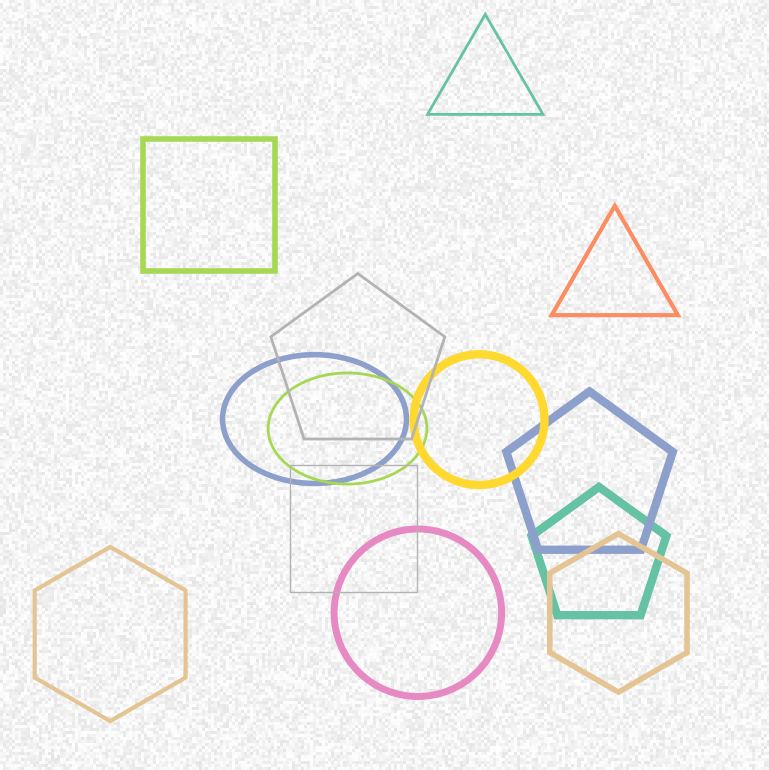[{"shape": "triangle", "thickness": 1, "radius": 0.43, "center": [0.63, 0.895]}, {"shape": "pentagon", "thickness": 3, "radius": 0.46, "center": [0.778, 0.276]}, {"shape": "triangle", "thickness": 1.5, "radius": 0.47, "center": [0.798, 0.638]}, {"shape": "pentagon", "thickness": 3, "radius": 0.57, "center": [0.766, 0.378]}, {"shape": "oval", "thickness": 2, "radius": 0.6, "center": [0.408, 0.456]}, {"shape": "circle", "thickness": 2.5, "radius": 0.54, "center": [0.543, 0.204]}, {"shape": "square", "thickness": 2, "radius": 0.43, "center": [0.271, 0.734]}, {"shape": "oval", "thickness": 1, "radius": 0.52, "center": [0.451, 0.443]}, {"shape": "circle", "thickness": 3, "radius": 0.42, "center": [0.622, 0.455]}, {"shape": "hexagon", "thickness": 1.5, "radius": 0.57, "center": [0.143, 0.177]}, {"shape": "hexagon", "thickness": 2, "radius": 0.51, "center": [0.803, 0.204]}, {"shape": "square", "thickness": 0.5, "radius": 0.41, "center": [0.459, 0.314]}, {"shape": "pentagon", "thickness": 1, "radius": 0.59, "center": [0.465, 0.526]}]